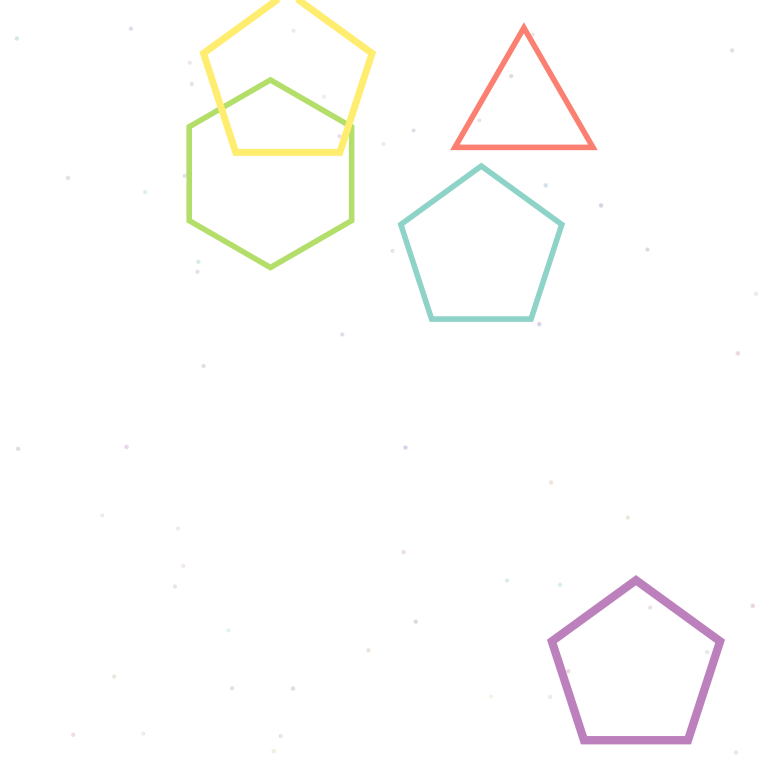[{"shape": "pentagon", "thickness": 2, "radius": 0.55, "center": [0.625, 0.675]}, {"shape": "triangle", "thickness": 2, "radius": 0.52, "center": [0.68, 0.86]}, {"shape": "hexagon", "thickness": 2, "radius": 0.61, "center": [0.351, 0.774]}, {"shape": "pentagon", "thickness": 3, "radius": 0.57, "center": [0.826, 0.132]}, {"shape": "pentagon", "thickness": 2.5, "radius": 0.58, "center": [0.374, 0.895]}]